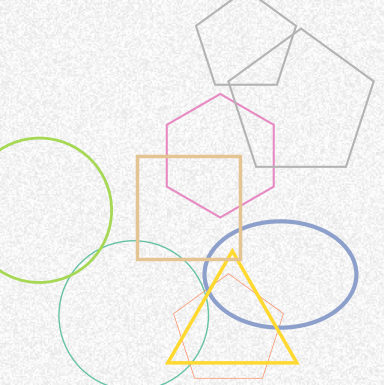[{"shape": "circle", "thickness": 1, "radius": 0.97, "center": [0.347, 0.18]}, {"shape": "pentagon", "thickness": 0.5, "radius": 0.75, "center": [0.594, 0.139]}, {"shape": "oval", "thickness": 3, "radius": 0.99, "center": [0.728, 0.287]}, {"shape": "hexagon", "thickness": 1.5, "radius": 0.8, "center": [0.572, 0.596]}, {"shape": "circle", "thickness": 2, "radius": 0.94, "center": [0.102, 0.454]}, {"shape": "triangle", "thickness": 2.5, "radius": 0.97, "center": [0.603, 0.154]}, {"shape": "square", "thickness": 2.5, "radius": 0.67, "center": [0.489, 0.462]}, {"shape": "pentagon", "thickness": 1.5, "radius": 0.68, "center": [0.639, 0.89]}, {"shape": "pentagon", "thickness": 1.5, "radius": 0.99, "center": [0.782, 0.727]}]